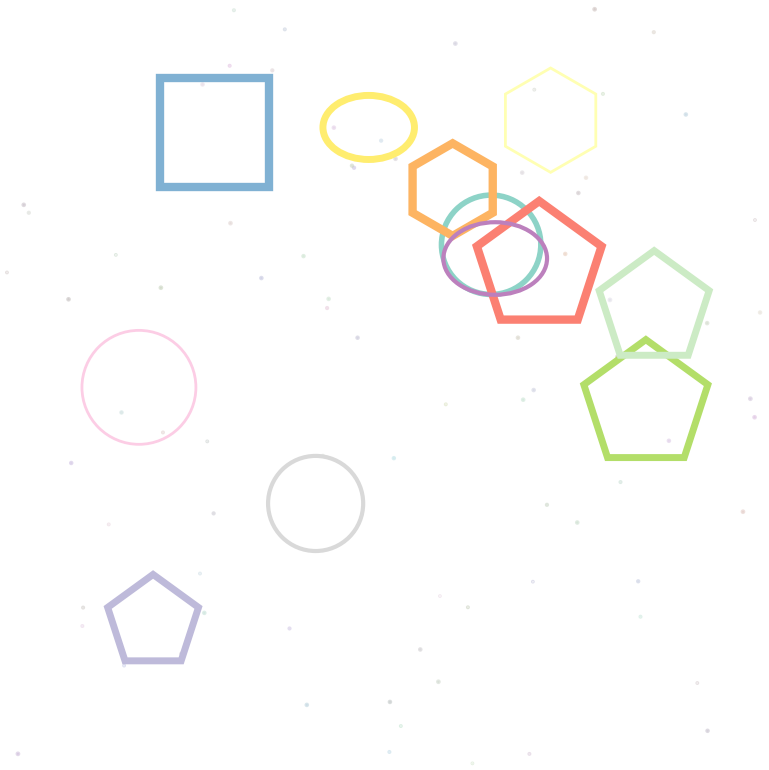[{"shape": "circle", "thickness": 2, "radius": 0.32, "center": [0.638, 0.682]}, {"shape": "hexagon", "thickness": 1, "radius": 0.34, "center": [0.715, 0.844]}, {"shape": "pentagon", "thickness": 2.5, "radius": 0.31, "center": [0.199, 0.192]}, {"shape": "pentagon", "thickness": 3, "radius": 0.43, "center": [0.7, 0.654]}, {"shape": "square", "thickness": 3, "radius": 0.35, "center": [0.279, 0.828]}, {"shape": "hexagon", "thickness": 3, "radius": 0.3, "center": [0.588, 0.754]}, {"shape": "pentagon", "thickness": 2.5, "radius": 0.42, "center": [0.839, 0.474]}, {"shape": "circle", "thickness": 1, "radius": 0.37, "center": [0.18, 0.497]}, {"shape": "circle", "thickness": 1.5, "radius": 0.31, "center": [0.41, 0.346]}, {"shape": "oval", "thickness": 1.5, "radius": 0.34, "center": [0.643, 0.664]}, {"shape": "pentagon", "thickness": 2.5, "radius": 0.38, "center": [0.85, 0.599]}, {"shape": "oval", "thickness": 2.5, "radius": 0.3, "center": [0.479, 0.834]}]